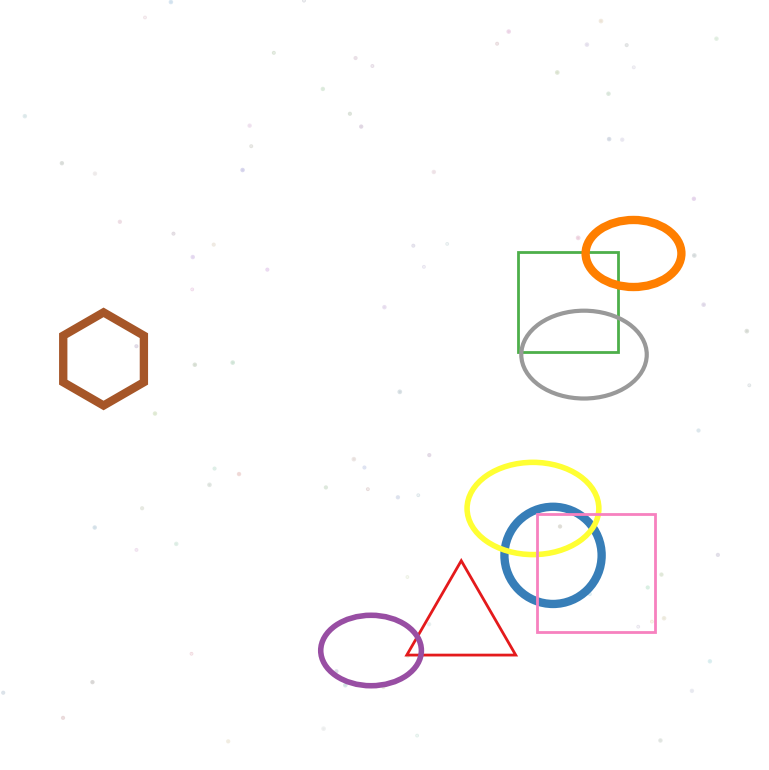[{"shape": "triangle", "thickness": 1, "radius": 0.41, "center": [0.599, 0.19]}, {"shape": "circle", "thickness": 3, "radius": 0.32, "center": [0.718, 0.279]}, {"shape": "square", "thickness": 1, "radius": 0.33, "center": [0.737, 0.608]}, {"shape": "oval", "thickness": 2, "radius": 0.33, "center": [0.482, 0.155]}, {"shape": "oval", "thickness": 3, "radius": 0.31, "center": [0.823, 0.671]}, {"shape": "oval", "thickness": 2, "radius": 0.43, "center": [0.692, 0.34]}, {"shape": "hexagon", "thickness": 3, "radius": 0.3, "center": [0.135, 0.534]}, {"shape": "square", "thickness": 1, "radius": 0.38, "center": [0.774, 0.255]}, {"shape": "oval", "thickness": 1.5, "radius": 0.41, "center": [0.758, 0.539]}]